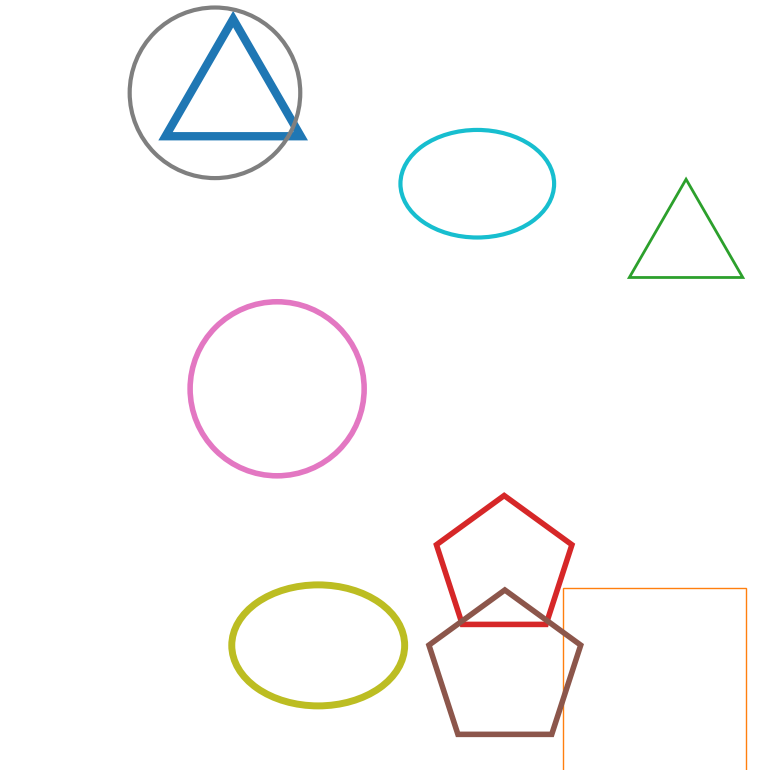[{"shape": "triangle", "thickness": 3, "radius": 0.51, "center": [0.303, 0.874]}, {"shape": "square", "thickness": 0.5, "radius": 0.59, "center": [0.85, 0.118]}, {"shape": "triangle", "thickness": 1, "radius": 0.43, "center": [0.891, 0.682]}, {"shape": "pentagon", "thickness": 2, "radius": 0.46, "center": [0.655, 0.264]}, {"shape": "pentagon", "thickness": 2, "radius": 0.52, "center": [0.656, 0.13]}, {"shape": "circle", "thickness": 2, "radius": 0.57, "center": [0.36, 0.495]}, {"shape": "circle", "thickness": 1.5, "radius": 0.55, "center": [0.279, 0.879]}, {"shape": "oval", "thickness": 2.5, "radius": 0.56, "center": [0.413, 0.162]}, {"shape": "oval", "thickness": 1.5, "radius": 0.5, "center": [0.62, 0.761]}]